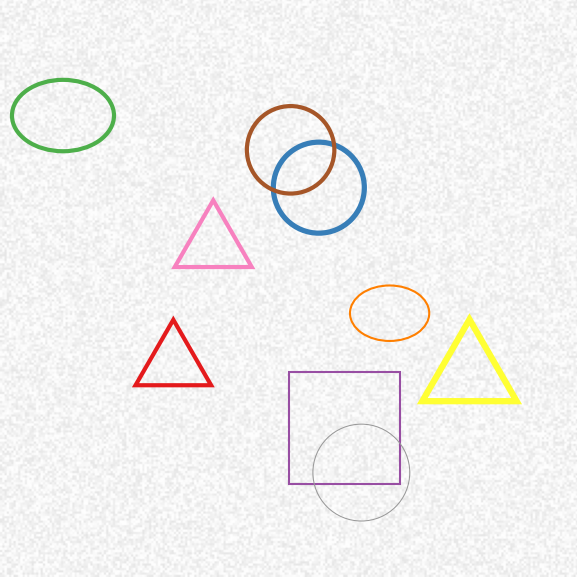[{"shape": "triangle", "thickness": 2, "radius": 0.38, "center": [0.3, 0.37]}, {"shape": "circle", "thickness": 2.5, "radius": 0.39, "center": [0.552, 0.674]}, {"shape": "oval", "thickness": 2, "radius": 0.44, "center": [0.109, 0.799]}, {"shape": "square", "thickness": 1, "radius": 0.48, "center": [0.596, 0.258]}, {"shape": "oval", "thickness": 1, "radius": 0.34, "center": [0.675, 0.457]}, {"shape": "triangle", "thickness": 3, "radius": 0.47, "center": [0.813, 0.352]}, {"shape": "circle", "thickness": 2, "radius": 0.38, "center": [0.503, 0.74]}, {"shape": "triangle", "thickness": 2, "radius": 0.39, "center": [0.369, 0.575]}, {"shape": "circle", "thickness": 0.5, "radius": 0.42, "center": [0.626, 0.181]}]